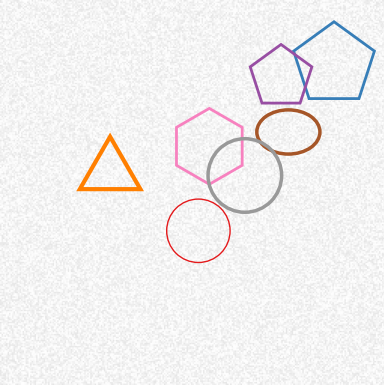[{"shape": "circle", "thickness": 1, "radius": 0.41, "center": [0.515, 0.401]}, {"shape": "pentagon", "thickness": 2, "radius": 0.55, "center": [0.868, 0.833]}, {"shape": "pentagon", "thickness": 2, "radius": 0.42, "center": [0.73, 0.8]}, {"shape": "triangle", "thickness": 3, "radius": 0.45, "center": [0.286, 0.554]}, {"shape": "oval", "thickness": 2.5, "radius": 0.41, "center": [0.749, 0.657]}, {"shape": "hexagon", "thickness": 2, "radius": 0.49, "center": [0.544, 0.62]}, {"shape": "circle", "thickness": 2.5, "radius": 0.48, "center": [0.636, 0.544]}]